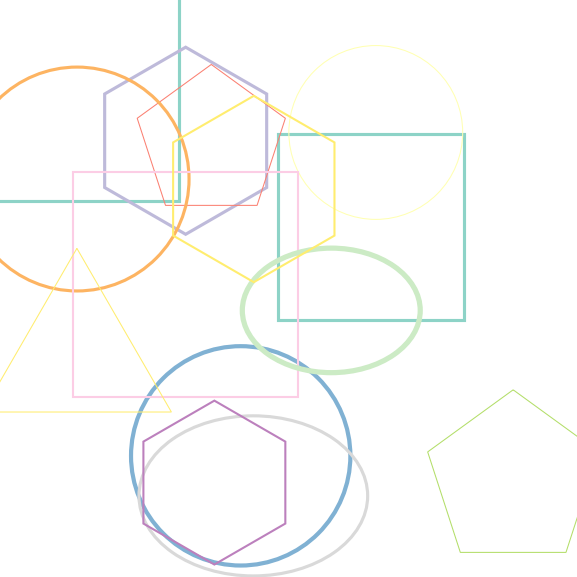[{"shape": "square", "thickness": 1.5, "radius": 0.92, "center": [0.126, 0.835]}, {"shape": "square", "thickness": 1.5, "radius": 0.81, "center": [0.642, 0.606]}, {"shape": "circle", "thickness": 0.5, "radius": 0.75, "center": [0.651, 0.77]}, {"shape": "hexagon", "thickness": 1.5, "radius": 0.81, "center": [0.322, 0.755]}, {"shape": "pentagon", "thickness": 0.5, "radius": 0.67, "center": [0.366, 0.753]}, {"shape": "circle", "thickness": 2, "radius": 0.95, "center": [0.417, 0.21]}, {"shape": "circle", "thickness": 1.5, "radius": 0.97, "center": [0.134, 0.689]}, {"shape": "pentagon", "thickness": 0.5, "radius": 0.78, "center": [0.889, 0.169]}, {"shape": "square", "thickness": 1, "radius": 0.97, "center": [0.322, 0.506]}, {"shape": "oval", "thickness": 1.5, "radius": 0.99, "center": [0.439, 0.14]}, {"shape": "hexagon", "thickness": 1, "radius": 0.71, "center": [0.371, 0.163]}, {"shape": "oval", "thickness": 2.5, "radius": 0.77, "center": [0.574, 0.462]}, {"shape": "triangle", "thickness": 0.5, "radius": 0.94, "center": [0.133, 0.38]}, {"shape": "hexagon", "thickness": 1, "radius": 0.81, "center": [0.439, 0.672]}]